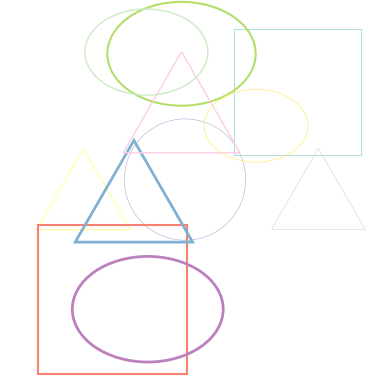[{"shape": "square", "thickness": 0.5, "radius": 0.82, "center": [0.773, 0.761]}, {"shape": "triangle", "thickness": 1, "radius": 0.7, "center": [0.217, 0.473]}, {"shape": "circle", "thickness": 0.5, "radius": 0.79, "center": [0.481, 0.534]}, {"shape": "square", "thickness": 1.5, "radius": 0.97, "center": [0.292, 0.223]}, {"shape": "triangle", "thickness": 2, "radius": 0.88, "center": [0.348, 0.459]}, {"shape": "oval", "thickness": 1.5, "radius": 0.96, "center": [0.471, 0.86]}, {"shape": "triangle", "thickness": 1, "radius": 0.88, "center": [0.471, 0.691]}, {"shape": "triangle", "thickness": 0.5, "radius": 0.7, "center": [0.827, 0.475]}, {"shape": "oval", "thickness": 2, "radius": 0.98, "center": [0.384, 0.197]}, {"shape": "oval", "thickness": 1, "radius": 0.8, "center": [0.38, 0.865]}, {"shape": "oval", "thickness": 0.5, "radius": 0.67, "center": [0.665, 0.673]}]